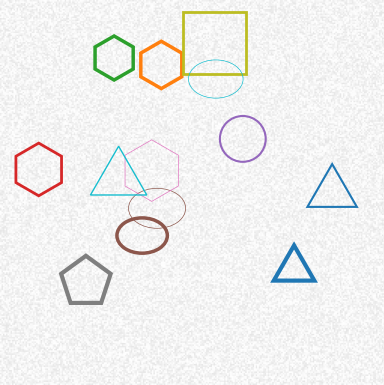[{"shape": "triangle", "thickness": 3, "radius": 0.3, "center": [0.764, 0.302]}, {"shape": "triangle", "thickness": 1.5, "radius": 0.37, "center": [0.863, 0.5]}, {"shape": "hexagon", "thickness": 2.5, "radius": 0.31, "center": [0.419, 0.831]}, {"shape": "hexagon", "thickness": 2.5, "radius": 0.29, "center": [0.296, 0.849]}, {"shape": "hexagon", "thickness": 2, "radius": 0.34, "center": [0.101, 0.56]}, {"shape": "circle", "thickness": 1.5, "radius": 0.3, "center": [0.631, 0.639]}, {"shape": "oval", "thickness": 0.5, "radius": 0.37, "center": [0.408, 0.459]}, {"shape": "oval", "thickness": 2.5, "radius": 0.33, "center": [0.369, 0.388]}, {"shape": "hexagon", "thickness": 0.5, "radius": 0.4, "center": [0.394, 0.557]}, {"shape": "pentagon", "thickness": 3, "radius": 0.34, "center": [0.223, 0.268]}, {"shape": "square", "thickness": 2, "radius": 0.41, "center": [0.557, 0.888]}, {"shape": "triangle", "thickness": 1, "radius": 0.42, "center": [0.308, 0.536]}, {"shape": "oval", "thickness": 0.5, "radius": 0.35, "center": [0.56, 0.795]}]